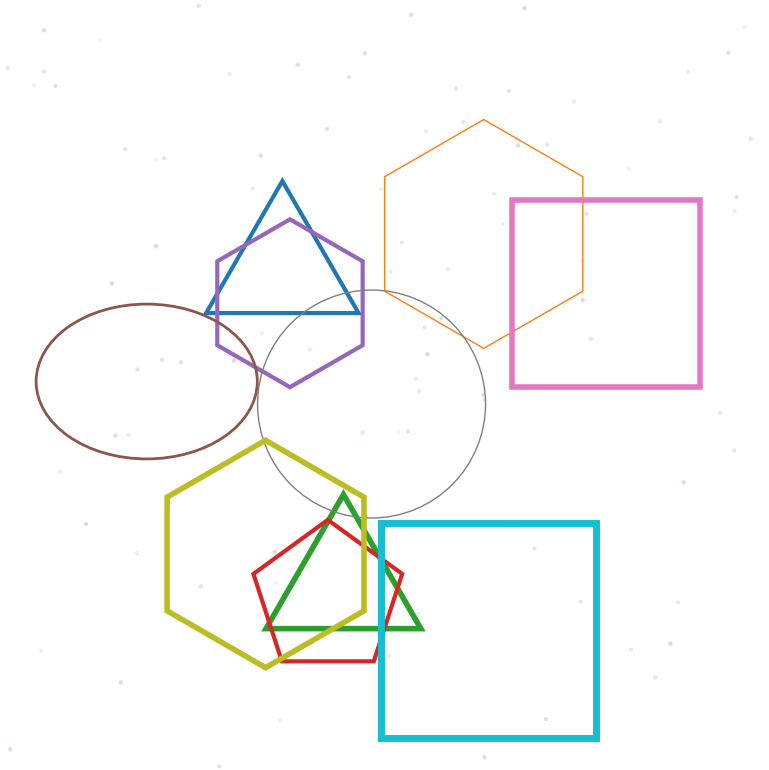[{"shape": "triangle", "thickness": 1.5, "radius": 0.57, "center": [0.367, 0.651]}, {"shape": "hexagon", "thickness": 0.5, "radius": 0.74, "center": [0.628, 0.696]}, {"shape": "triangle", "thickness": 2, "radius": 0.58, "center": [0.446, 0.242]}, {"shape": "pentagon", "thickness": 1.5, "radius": 0.51, "center": [0.426, 0.223]}, {"shape": "hexagon", "thickness": 1.5, "radius": 0.55, "center": [0.377, 0.606]}, {"shape": "oval", "thickness": 1, "radius": 0.72, "center": [0.191, 0.505]}, {"shape": "square", "thickness": 2, "radius": 0.61, "center": [0.787, 0.619]}, {"shape": "circle", "thickness": 0.5, "radius": 0.74, "center": [0.483, 0.475]}, {"shape": "hexagon", "thickness": 2, "radius": 0.74, "center": [0.345, 0.281]}, {"shape": "square", "thickness": 2.5, "radius": 0.7, "center": [0.634, 0.181]}]